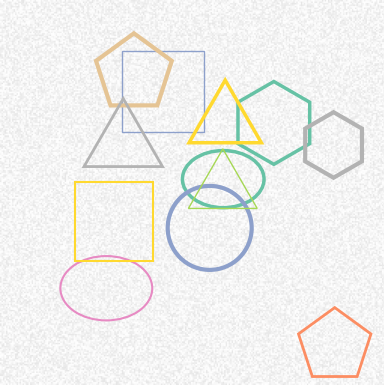[{"shape": "oval", "thickness": 2.5, "radius": 0.53, "center": [0.58, 0.535]}, {"shape": "hexagon", "thickness": 2.5, "radius": 0.54, "center": [0.711, 0.681]}, {"shape": "pentagon", "thickness": 2, "radius": 0.49, "center": [0.869, 0.102]}, {"shape": "square", "thickness": 1, "radius": 0.53, "center": [0.424, 0.762]}, {"shape": "circle", "thickness": 3, "radius": 0.55, "center": [0.545, 0.408]}, {"shape": "oval", "thickness": 1.5, "radius": 0.6, "center": [0.276, 0.251]}, {"shape": "triangle", "thickness": 1, "radius": 0.52, "center": [0.579, 0.51]}, {"shape": "triangle", "thickness": 2.5, "radius": 0.54, "center": [0.585, 0.683]}, {"shape": "square", "thickness": 1.5, "radius": 0.51, "center": [0.295, 0.425]}, {"shape": "pentagon", "thickness": 3, "radius": 0.52, "center": [0.348, 0.81]}, {"shape": "triangle", "thickness": 2, "radius": 0.59, "center": [0.32, 0.626]}, {"shape": "hexagon", "thickness": 3, "radius": 0.43, "center": [0.866, 0.623]}]